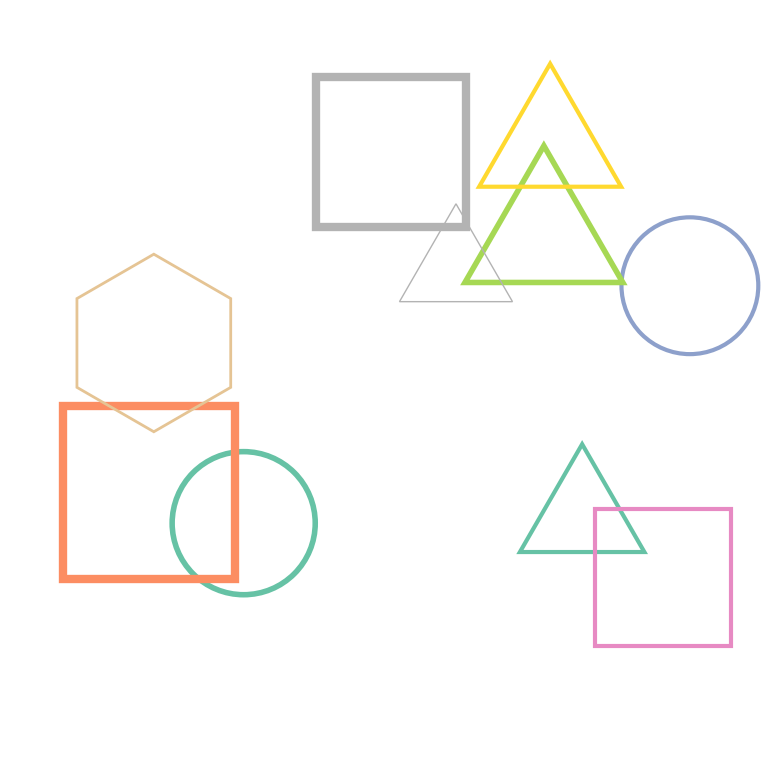[{"shape": "circle", "thickness": 2, "radius": 0.46, "center": [0.316, 0.321]}, {"shape": "triangle", "thickness": 1.5, "radius": 0.47, "center": [0.756, 0.33]}, {"shape": "square", "thickness": 3, "radius": 0.56, "center": [0.194, 0.361]}, {"shape": "circle", "thickness": 1.5, "radius": 0.44, "center": [0.896, 0.629]}, {"shape": "square", "thickness": 1.5, "radius": 0.44, "center": [0.861, 0.25]}, {"shape": "triangle", "thickness": 2, "radius": 0.59, "center": [0.706, 0.692]}, {"shape": "triangle", "thickness": 1.5, "radius": 0.53, "center": [0.714, 0.811]}, {"shape": "hexagon", "thickness": 1, "radius": 0.58, "center": [0.2, 0.555]}, {"shape": "square", "thickness": 3, "radius": 0.49, "center": [0.508, 0.803]}, {"shape": "triangle", "thickness": 0.5, "radius": 0.42, "center": [0.592, 0.651]}]